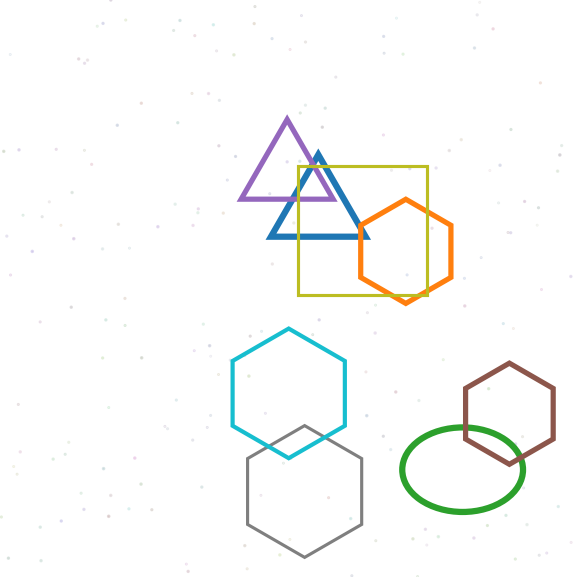[{"shape": "triangle", "thickness": 3, "radius": 0.47, "center": [0.551, 0.637]}, {"shape": "hexagon", "thickness": 2.5, "radius": 0.45, "center": [0.703, 0.564]}, {"shape": "oval", "thickness": 3, "radius": 0.52, "center": [0.801, 0.186]}, {"shape": "triangle", "thickness": 2.5, "radius": 0.46, "center": [0.497, 0.7]}, {"shape": "hexagon", "thickness": 2.5, "radius": 0.44, "center": [0.882, 0.283]}, {"shape": "hexagon", "thickness": 1.5, "radius": 0.57, "center": [0.528, 0.148]}, {"shape": "square", "thickness": 1.5, "radius": 0.56, "center": [0.628, 0.6]}, {"shape": "hexagon", "thickness": 2, "radius": 0.56, "center": [0.5, 0.318]}]